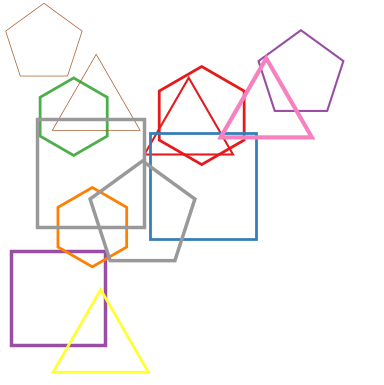[{"shape": "hexagon", "thickness": 2, "radius": 0.64, "center": [0.524, 0.7]}, {"shape": "triangle", "thickness": 1.5, "radius": 0.66, "center": [0.49, 0.665]}, {"shape": "square", "thickness": 2, "radius": 0.69, "center": [0.528, 0.517]}, {"shape": "hexagon", "thickness": 2, "radius": 0.5, "center": [0.191, 0.697]}, {"shape": "pentagon", "thickness": 1.5, "radius": 0.58, "center": [0.782, 0.806]}, {"shape": "square", "thickness": 2.5, "radius": 0.61, "center": [0.151, 0.226]}, {"shape": "hexagon", "thickness": 2, "radius": 0.52, "center": [0.24, 0.41]}, {"shape": "triangle", "thickness": 2, "radius": 0.72, "center": [0.262, 0.105]}, {"shape": "triangle", "thickness": 0.5, "radius": 0.66, "center": [0.25, 0.727]}, {"shape": "pentagon", "thickness": 0.5, "radius": 0.52, "center": [0.114, 0.887]}, {"shape": "triangle", "thickness": 3, "radius": 0.68, "center": [0.692, 0.712]}, {"shape": "pentagon", "thickness": 2.5, "radius": 0.72, "center": [0.37, 0.439]}, {"shape": "square", "thickness": 2.5, "radius": 0.7, "center": [0.235, 0.55]}]